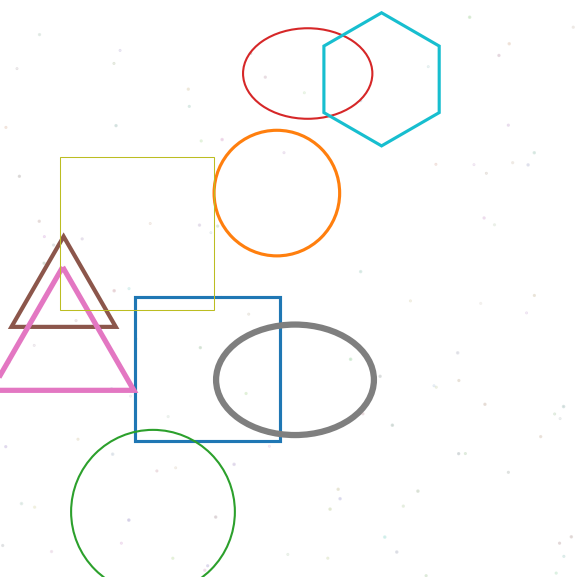[{"shape": "square", "thickness": 1.5, "radius": 0.62, "center": [0.359, 0.361]}, {"shape": "circle", "thickness": 1.5, "radius": 0.54, "center": [0.479, 0.665]}, {"shape": "circle", "thickness": 1, "radius": 0.71, "center": [0.265, 0.113]}, {"shape": "oval", "thickness": 1, "radius": 0.56, "center": [0.533, 0.872]}, {"shape": "triangle", "thickness": 2, "radius": 0.52, "center": [0.11, 0.485]}, {"shape": "triangle", "thickness": 2.5, "radius": 0.71, "center": [0.109, 0.394]}, {"shape": "oval", "thickness": 3, "radius": 0.68, "center": [0.511, 0.341]}, {"shape": "square", "thickness": 0.5, "radius": 0.66, "center": [0.237, 0.595]}, {"shape": "hexagon", "thickness": 1.5, "radius": 0.58, "center": [0.661, 0.862]}]